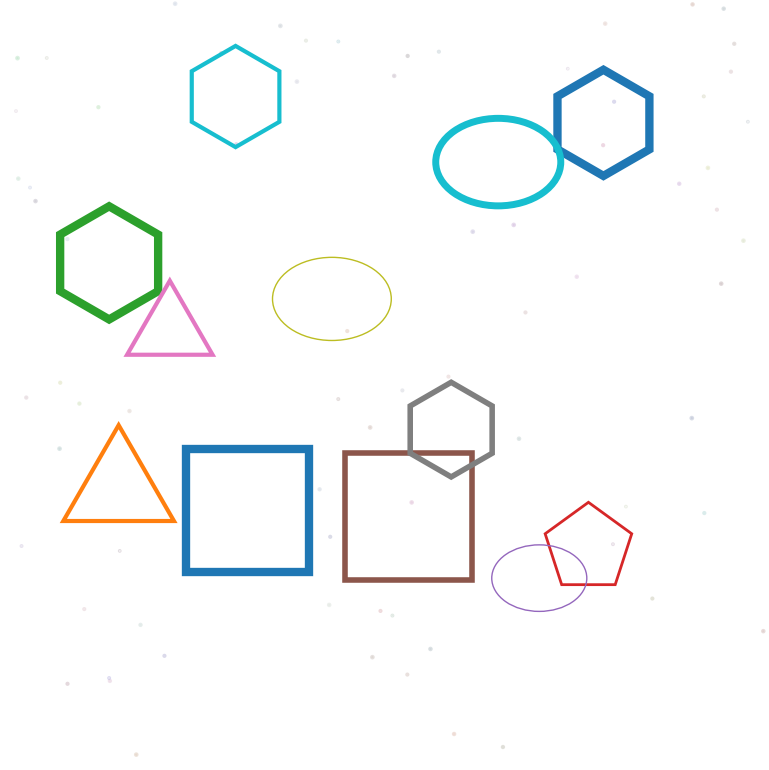[{"shape": "square", "thickness": 3, "radius": 0.4, "center": [0.322, 0.337]}, {"shape": "hexagon", "thickness": 3, "radius": 0.34, "center": [0.784, 0.84]}, {"shape": "triangle", "thickness": 1.5, "radius": 0.41, "center": [0.154, 0.365]}, {"shape": "hexagon", "thickness": 3, "radius": 0.37, "center": [0.142, 0.659]}, {"shape": "pentagon", "thickness": 1, "radius": 0.3, "center": [0.764, 0.289]}, {"shape": "oval", "thickness": 0.5, "radius": 0.31, "center": [0.7, 0.249]}, {"shape": "square", "thickness": 2, "radius": 0.41, "center": [0.531, 0.329]}, {"shape": "triangle", "thickness": 1.5, "radius": 0.32, "center": [0.221, 0.571]}, {"shape": "hexagon", "thickness": 2, "radius": 0.31, "center": [0.586, 0.442]}, {"shape": "oval", "thickness": 0.5, "radius": 0.39, "center": [0.431, 0.612]}, {"shape": "oval", "thickness": 2.5, "radius": 0.41, "center": [0.647, 0.789]}, {"shape": "hexagon", "thickness": 1.5, "radius": 0.33, "center": [0.306, 0.875]}]